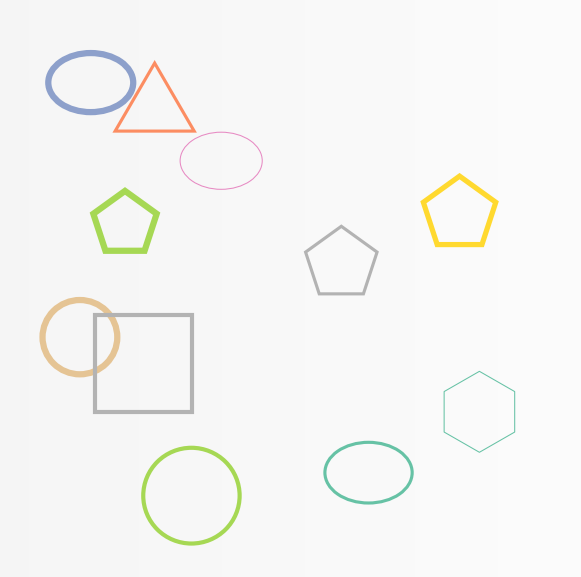[{"shape": "hexagon", "thickness": 0.5, "radius": 0.35, "center": [0.825, 0.286]}, {"shape": "oval", "thickness": 1.5, "radius": 0.38, "center": [0.634, 0.181]}, {"shape": "triangle", "thickness": 1.5, "radius": 0.39, "center": [0.266, 0.811]}, {"shape": "oval", "thickness": 3, "radius": 0.37, "center": [0.156, 0.856]}, {"shape": "oval", "thickness": 0.5, "radius": 0.35, "center": [0.381, 0.721]}, {"shape": "pentagon", "thickness": 3, "radius": 0.29, "center": [0.215, 0.611]}, {"shape": "circle", "thickness": 2, "radius": 0.41, "center": [0.329, 0.141]}, {"shape": "pentagon", "thickness": 2.5, "radius": 0.33, "center": [0.791, 0.629]}, {"shape": "circle", "thickness": 3, "radius": 0.32, "center": [0.137, 0.415]}, {"shape": "square", "thickness": 2, "radius": 0.42, "center": [0.247, 0.37]}, {"shape": "pentagon", "thickness": 1.5, "radius": 0.32, "center": [0.587, 0.543]}]